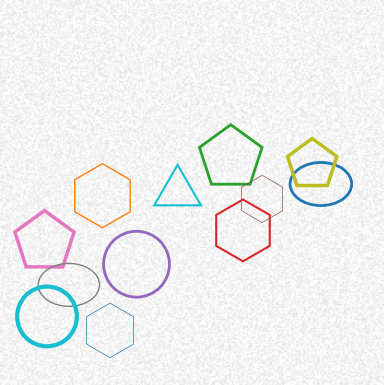[{"shape": "oval", "thickness": 2, "radius": 0.4, "center": [0.833, 0.522]}, {"shape": "hexagon", "thickness": 0.5, "radius": 0.35, "center": [0.286, 0.142]}, {"shape": "hexagon", "thickness": 1, "radius": 0.42, "center": [0.266, 0.492]}, {"shape": "pentagon", "thickness": 2, "radius": 0.43, "center": [0.599, 0.591]}, {"shape": "hexagon", "thickness": 1.5, "radius": 0.4, "center": [0.631, 0.402]}, {"shape": "circle", "thickness": 2, "radius": 0.43, "center": [0.355, 0.314]}, {"shape": "hexagon", "thickness": 0.5, "radius": 0.31, "center": [0.681, 0.483]}, {"shape": "pentagon", "thickness": 2.5, "radius": 0.4, "center": [0.116, 0.372]}, {"shape": "oval", "thickness": 1, "radius": 0.4, "center": [0.179, 0.26]}, {"shape": "pentagon", "thickness": 2.5, "radius": 0.34, "center": [0.811, 0.573]}, {"shape": "circle", "thickness": 3, "radius": 0.39, "center": [0.122, 0.178]}, {"shape": "triangle", "thickness": 1.5, "radius": 0.35, "center": [0.461, 0.502]}]